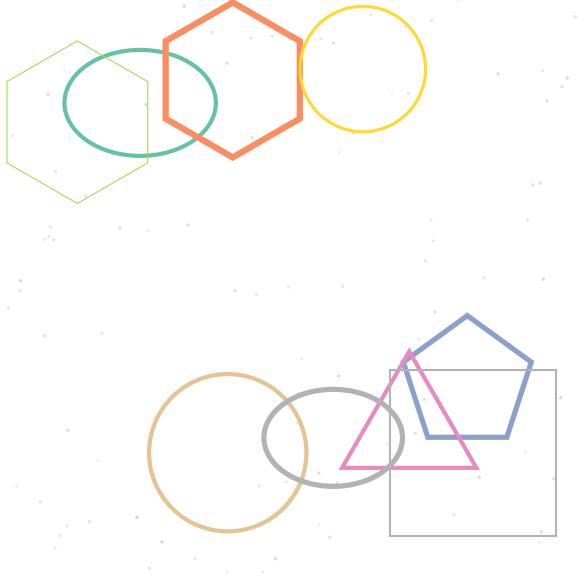[{"shape": "oval", "thickness": 2, "radius": 0.66, "center": [0.243, 0.821]}, {"shape": "hexagon", "thickness": 3, "radius": 0.67, "center": [0.403, 0.861]}, {"shape": "pentagon", "thickness": 2.5, "radius": 0.58, "center": [0.809, 0.336]}, {"shape": "triangle", "thickness": 2, "radius": 0.67, "center": [0.709, 0.256]}, {"shape": "hexagon", "thickness": 0.5, "radius": 0.7, "center": [0.134, 0.787]}, {"shape": "circle", "thickness": 1.5, "radius": 0.54, "center": [0.628, 0.88]}, {"shape": "circle", "thickness": 2, "radius": 0.68, "center": [0.394, 0.215]}, {"shape": "oval", "thickness": 2.5, "radius": 0.6, "center": [0.577, 0.241]}, {"shape": "square", "thickness": 1, "radius": 0.72, "center": [0.818, 0.215]}]